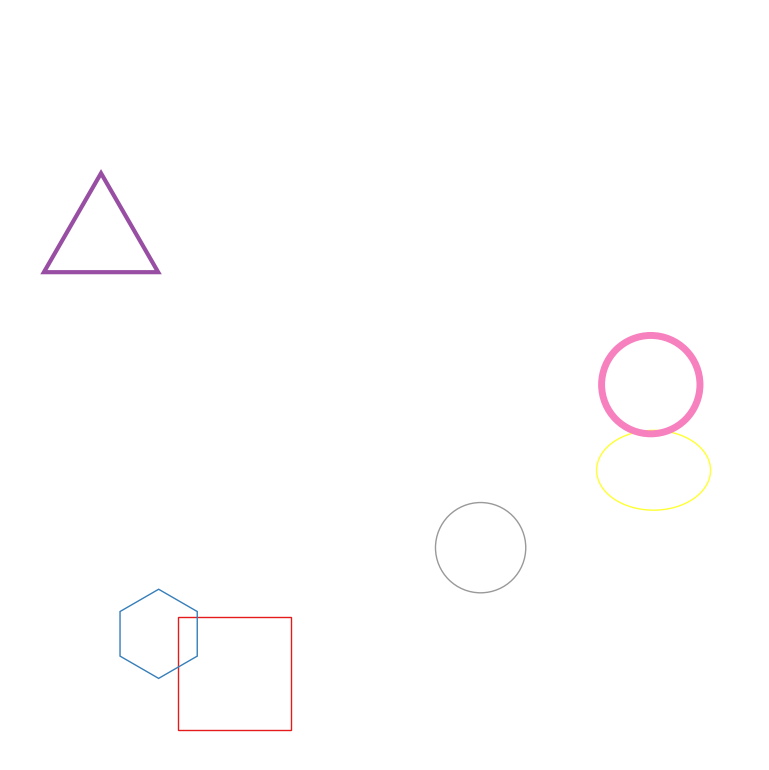[{"shape": "square", "thickness": 0.5, "radius": 0.37, "center": [0.304, 0.126]}, {"shape": "hexagon", "thickness": 0.5, "radius": 0.29, "center": [0.206, 0.177]}, {"shape": "triangle", "thickness": 1.5, "radius": 0.43, "center": [0.131, 0.689]}, {"shape": "oval", "thickness": 0.5, "radius": 0.37, "center": [0.849, 0.389]}, {"shape": "circle", "thickness": 2.5, "radius": 0.32, "center": [0.845, 0.5]}, {"shape": "circle", "thickness": 0.5, "radius": 0.29, "center": [0.624, 0.289]}]